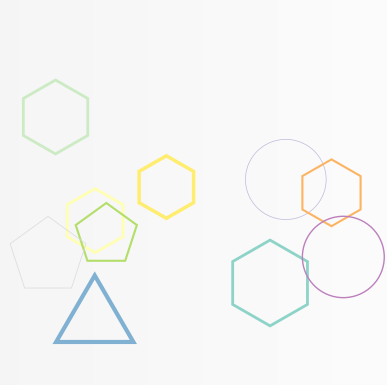[{"shape": "hexagon", "thickness": 2, "radius": 0.56, "center": [0.697, 0.265]}, {"shape": "hexagon", "thickness": 2, "radius": 0.42, "center": [0.246, 0.427]}, {"shape": "circle", "thickness": 0.5, "radius": 0.52, "center": [0.738, 0.534]}, {"shape": "triangle", "thickness": 3, "radius": 0.58, "center": [0.244, 0.169]}, {"shape": "hexagon", "thickness": 1.5, "radius": 0.43, "center": [0.855, 0.499]}, {"shape": "pentagon", "thickness": 1.5, "radius": 0.41, "center": [0.274, 0.39]}, {"shape": "pentagon", "thickness": 0.5, "radius": 0.51, "center": [0.124, 0.335]}, {"shape": "circle", "thickness": 1, "radius": 0.53, "center": [0.886, 0.333]}, {"shape": "hexagon", "thickness": 2, "radius": 0.48, "center": [0.143, 0.696]}, {"shape": "hexagon", "thickness": 2.5, "radius": 0.41, "center": [0.429, 0.514]}]